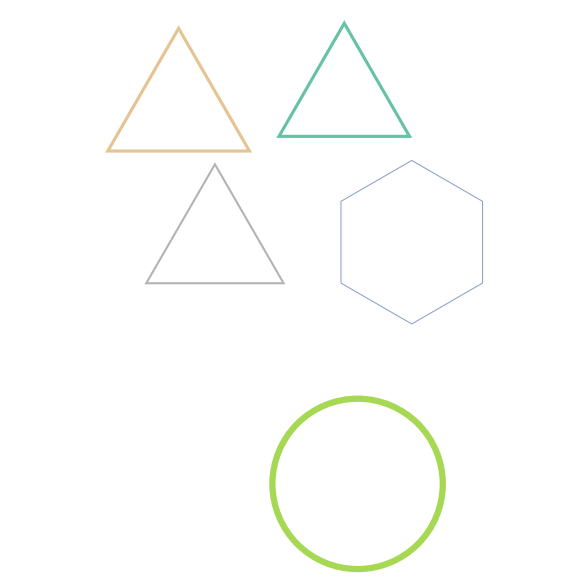[{"shape": "triangle", "thickness": 1.5, "radius": 0.65, "center": [0.596, 0.828]}, {"shape": "hexagon", "thickness": 0.5, "radius": 0.71, "center": [0.713, 0.58]}, {"shape": "circle", "thickness": 3, "radius": 0.74, "center": [0.619, 0.161]}, {"shape": "triangle", "thickness": 1.5, "radius": 0.71, "center": [0.309, 0.808]}, {"shape": "triangle", "thickness": 1, "radius": 0.69, "center": [0.372, 0.577]}]